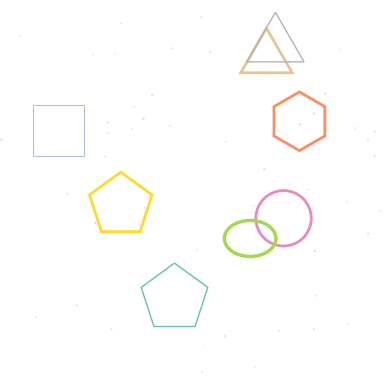[{"shape": "pentagon", "thickness": 1, "radius": 0.45, "center": [0.453, 0.226]}, {"shape": "hexagon", "thickness": 2, "radius": 0.38, "center": [0.778, 0.685]}, {"shape": "square", "thickness": 0.5, "radius": 0.33, "center": [0.152, 0.662]}, {"shape": "circle", "thickness": 2, "radius": 0.36, "center": [0.736, 0.433]}, {"shape": "oval", "thickness": 2.5, "radius": 0.33, "center": [0.65, 0.381]}, {"shape": "pentagon", "thickness": 2, "radius": 0.43, "center": [0.314, 0.467]}, {"shape": "triangle", "thickness": 2, "radius": 0.39, "center": [0.692, 0.85]}, {"shape": "triangle", "thickness": 1, "radius": 0.43, "center": [0.715, 0.882]}]